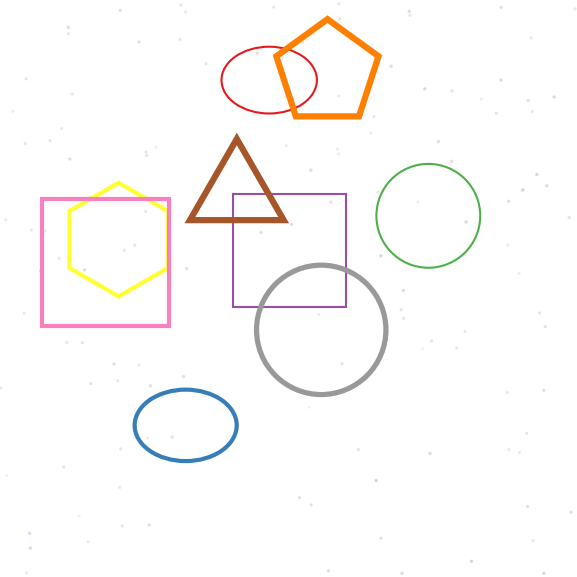[{"shape": "oval", "thickness": 1, "radius": 0.41, "center": [0.466, 0.86]}, {"shape": "oval", "thickness": 2, "radius": 0.44, "center": [0.322, 0.263]}, {"shape": "circle", "thickness": 1, "radius": 0.45, "center": [0.742, 0.625]}, {"shape": "square", "thickness": 1, "radius": 0.49, "center": [0.502, 0.566]}, {"shape": "pentagon", "thickness": 3, "radius": 0.47, "center": [0.567, 0.873]}, {"shape": "hexagon", "thickness": 2, "radius": 0.49, "center": [0.205, 0.584]}, {"shape": "triangle", "thickness": 3, "radius": 0.47, "center": [0.41, 0.665]}, {"shape": "square", "thickness": 2, "radius": 0.55, "center": [0.182, 0.544]}, {"shape": "circle", "thickness": 2.5, "radius": 0.56, "center": [0.556, 0.428]}]